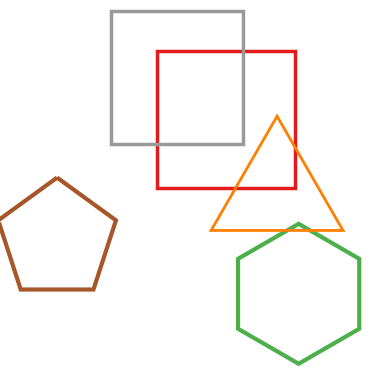[{"shape": "square", "thickness": 2.5, "radius": 0.89, "center": [0.588, 0.69]}, {"shape": "hexagon", "thickness": 3, "radius": 0.91, "center": [0.776, 0.237]}, {"shape": "triangle", "thickness": 2, "radius": 0.99, "center": [0.72, 0.5]}, {"shape": "pentagon", "thickness": 3, "radius": 0.8, "center": [0.148, 0.378]}, {"shape": "square", "thickness": 2.5, "radius": 0.86, "center": [0.46, 0.799]}]